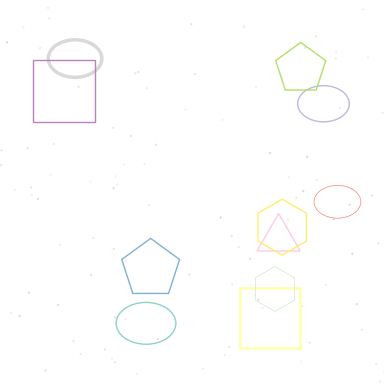[{"shape": "oval", "thickness": 1, "radius": 0.39, "center": [0.379, 0.16]}, {"shape": "square", "thickness": 2, "radius": 0.39, "center": [0.702, 0.173]}, {"shape": "oval", "thickness": 1, "radius": 0.34, "center": [0.84, 0.731]}, {"shape": "oval", "thickness": 0.5, "radius": 0.3, "center": [0.876, 0.476]}, {"shape": "pentagon", "thickness": 1, "radius": 0.39, "center": [0.391, 0.302]}, {"shape": "pentagon", "thickness": 1, "radius": 0.34, "center": [0.781, 0.821]}, {"shape": "triangle", "thickness": 1, "radius": 0.32, "center": [0.724, 0.381]}, {"shape": "oval", "thickness": 2.5, "radius": 0.35, "center": [0.195, 0.848]}, {"shape": "square", "thickness": 1, "radius": 0.4, "center": [0.166, 0.764]}, {"shape": "hexagon", "thickness": 0.5, "radius": 0.29, "center": [0.714, 0.249]}, {"shape": "hexagon", "thickness": 1, "radius": 0.36, "center": [0.733, 0.41]}]